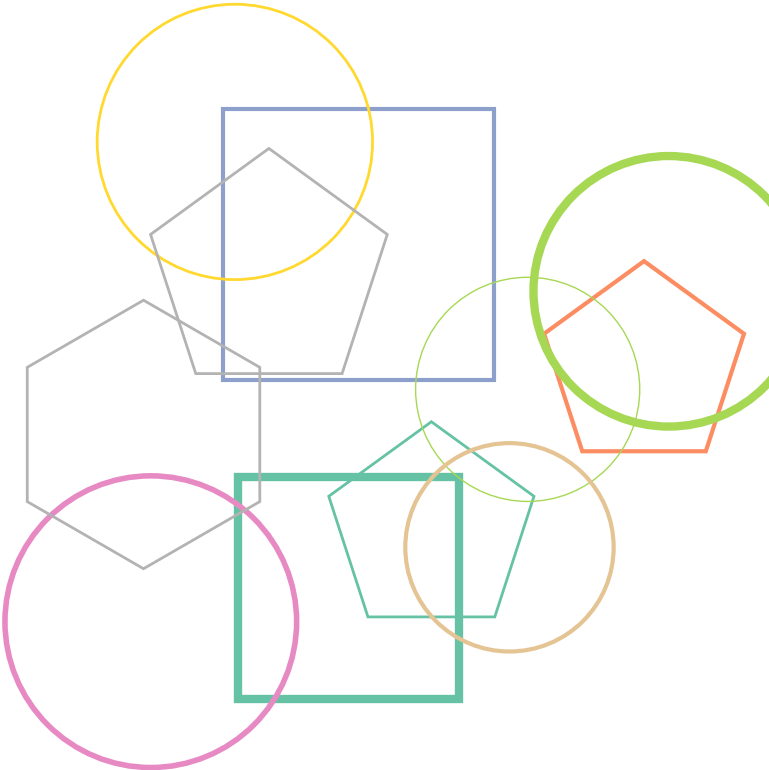[{"shape": "pentagon", "thickness": 1, "radius": 0.7, "center": [0.56, 0.312]}, {"shape": "square", "thickness": 3, "radius": 0.72, "center": [0.452, 0.237]}, {"shape": "pentagon", "thickness": 1.5, "radius": 0.68, "center": [0.836, 0.524]}, {"shape": "square", "thickness": 1.5, "radius": 0.88, "center": [0.465, 0.682]}, {"shape": "circle", "thickness": 2, "radius": 0.95, "center": [0.196, 0.193]}, {"shape": "circle", "thickness": 3, "radius": 0.88, "center": [0.868, 0.622]}, {"shape": "circle", "thickness": 0.5, "radius": 0.73, "center": [0.685, 0.494]}, {"shape": "circle", "thickness": 1, "radius": 0.89, "center": [0.305, 0.816]}, {"shape": "circle", "thickness": 1.5, "radius": 0.68, "center": [0.662, 0.289]}, {"shape": "pentagon", "thickness": 1, "radius": 0.81, "center": [0.349, 0.646]}, {"shape": "hexagon", "thickness": 1, "radius": 0.87, "center": [0.186, 0.436]}]